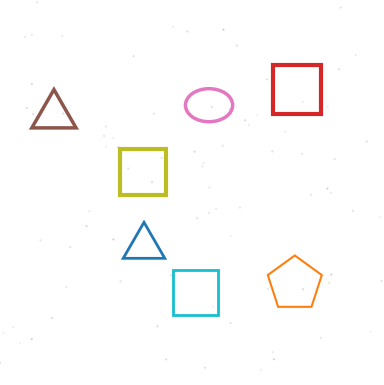[{"shape": "triangle", "thickness": 2, "radius": 0.31, "center": [0.374, 0.36]}, {"shape": "pentagon", "thickness": 1.5, "radius": 0.37, "center": [0.766, 0.263]}, {"shape": "square", "thickness": 3, "radius": 0.32, "center": [0.771, 0.767]}, {"shape": "triangle", "thickness": 2.5, "radius": 0.33, "center": [0.14, 0.701]}, {"shape": "oval", "thickness": 2.5, "radius": 0.31, "center": [0.543, 0.727]}, {"shape": "square", "thickness": 3, "radius": 0.3, "center": [0.37, 0.554]}, {"shape": "square", "thickness": 2, "radius": 0.29, "center": [0.508, 0.24]}]